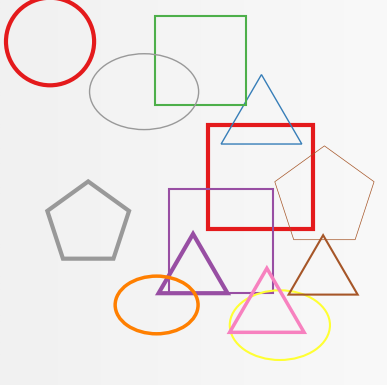[{"shape": "square", "thickness": 3, "radius": 0.68, "center": [0.672, 0.54]}, {"shape": "circle", "thickness": 3, "radius": 0.57, "center": [0.129, 0.892]}, {"shape": "triangle", "thickness": 1, "radius": 0.6, "center": [0.675, 0.686]}, {"shape": "square", "thickness": 1.5, "radius": 0.58, "center": [0.517, 0.843]}, {"shape": "square", "thickness": 1.5, "radius": 0.68, "center": [0.57, 0.374]}, {"shape": "triangle", "thickness": 3, "radius": 0.51, "center": [0.498, 0.29]}, {"shape": "oval", "thickness": 2.5, "radius": 0.54, "center": [0.404, 0.208]}, {"shape": "oval", "thickness": 1.5, "radius": 0.65, "center": [0.722, 0.155]}, {"shape": "pentagon", "thickness": 0.5, "radius": 0.67, "center": [0.837, 0.486]}, {"shape": "triangle", "thickness": 1.5, "radius": 0.51, "center": [0.834, 0.286]}, {"shape": "triangle", "thickness": 2.5, "radius": 0.55, "center": [0.689, 0.192]}, {"shape": "oval", "thickness": 1, "radius": 0.7, "center": [0.372, 0.762]}, {"shape": "pentagon", "thickness": 3, "radius": 0.55, "center": [0.228, 0.418]}]